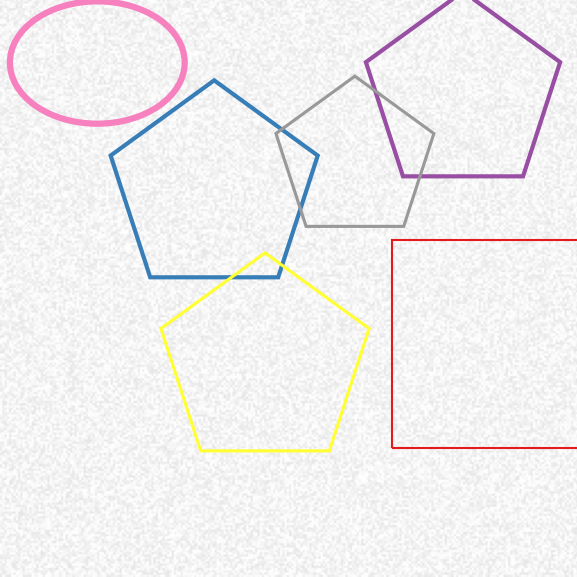[{"shape": "square", "thickness": 1, "radius": 0.9, "center": [0.859, 0.404]}, {"shape": "pentagon", "thickness": 2, "radius": 0.94, "center": [0.371, 0.671]}, {"shape": "pentagon", "thickness": 2, "radius": 0.88, "center": [0.802, 0.837]}, {"shape": "pentagon", "thickness": 1.5, "radius": 0.95, "center": [0.459, 0.372]}, {"shape": "oval", "thickness": 3, "radius": 0.76, "center": [0.168, 0.891]}, {"shape": "pentagon", "thickness": 1.5, "radius": 0.72, "center": [0.615, 0.723]}]